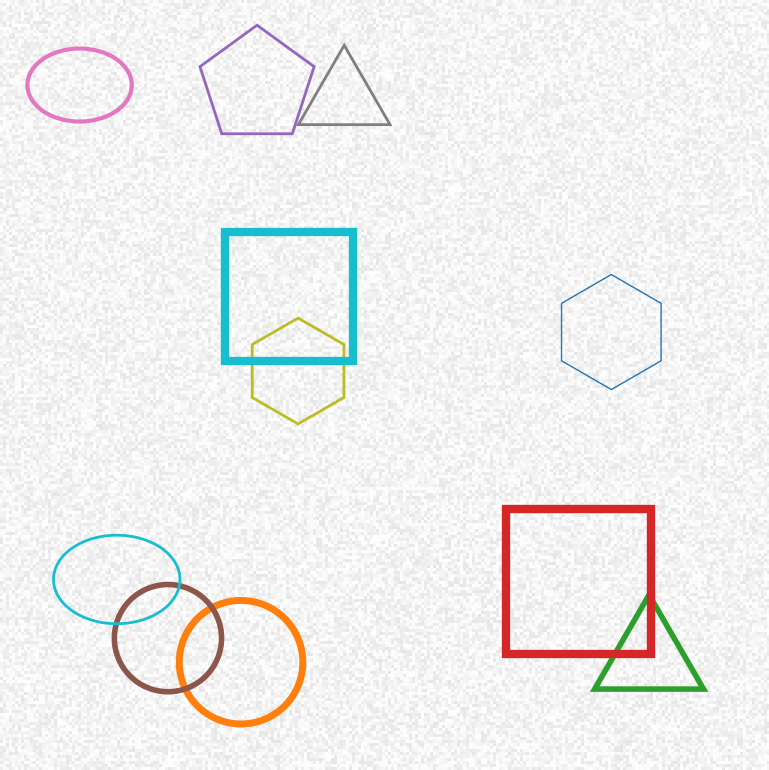[{"shape": "hexagon", "thickness": 0.5, "radius": 0.37, "center": [0.794, 0.569]}, {"shape": "circle", "thickness": 2.5, "radius": 0.4, "center": [0.313, 0.14]}, {"shape": "triangle", "thickness": 2, "radius": 0.41, "center": [0.843, 0.146]}, {"shape": "square", "thickness": 3, "radius": 0.47, "center": [0.752, 0.244]}, {"shape": "pentagon", "thickness": 1, "radius": 0.39, "center": [0.334, 0.889]}, {"shape": "circle", "thickness": 2, "radius": 0.35, "center": [0.218, 0.171]}, {"shape": "oval", "thickness": 1.5, "radius": 0.34, "center": [0.103, 0.89]}, {"shape": "triangle", "thickness": 1, "radius": 0.34, "center": [0.447, 0.872]}, {"shape": "hexagon", "thickness": 1, "radius": 0.34, "center": [0.387, 0.518]}, {"shape": "square", "thickness": 3, "radius": 0.42, "center": [0.375, 0.615]}, {"shape": "oval", "thickness": 1, "radius": 0.41, "center": [0.152, 0.247]}]